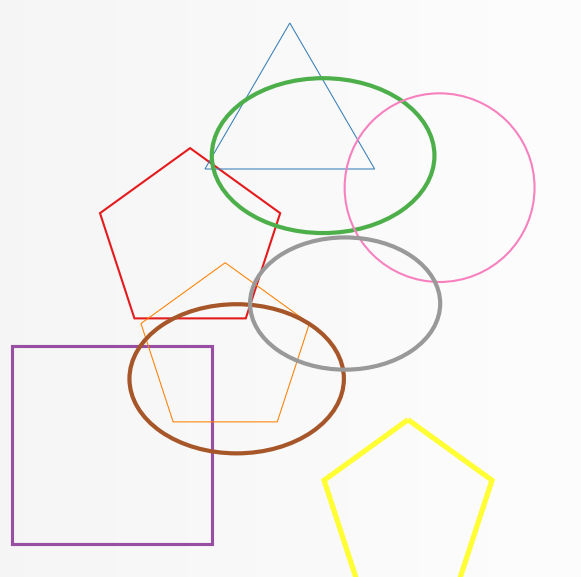[{"shape": "pentagon", "thickness": 1, "radius": 0.81, "center": [0.327, 0.58]}, {"shape": "triangle", "thickness": 0.5, "radius": 0.84, "center": [0.499, 0.791]}, {"shape": "oval", "thickness": 2, "radius": 0.96, "center": [0.556, 0.73]}, {"shape": "square", "thickness": 1.5, "radius": 0.86, "center": [0.192, 0.229]}, {"shape": "pentagon", "thickness": 0.5, "radius": 0.76, "center": [0.387, 0.392]}, {"shape": "pentagon", "thickness": 2.5, "radius": 0.76, "center": [0.702, 0.121]}, {"shape": "oval", "thickness": 2, "radius": 0.92, "center": [0.407, 0.343]}, {"shape": "circle", "thickness": 1, "radius": 0.82, "center": [0.756, 0.674]}, {"shape": "oval", "thickness": 2, "radius": 0.82, "center": [0.594, 0.474]}]